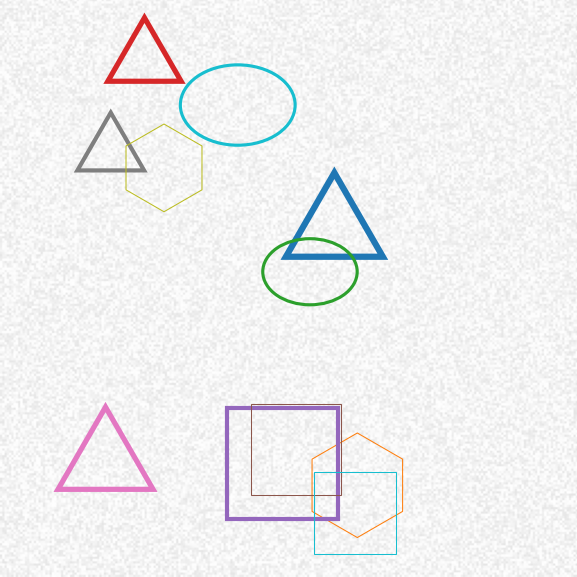[{"shape": "triangle", "thickness": 3, "radius": 0.48, "center": [0.579, 0.603]}, {"shape": "hexagon", "thickness": 0.5, "radius": 0.45, "center": [0.619, 0.159]}, {"shape": "oval", "thickness": 1.5, "radius": 0.41, "center": [0.537, 0.529]}, {"shape": "triangle", "thickness": 2.5, "radius": 0.37, "center": [0.25, 0.895]}, {"shape": "square", "thickness": 2, "radius": 0.48, "center": [0.49, 0.197]}, {"shape": "square", "thickness": 0.5, "radius": 0.39, "center": [0.513, 0.221]}, {"shape": "triangle", "thickness": 2.5, "radius": 0.47, "center": [0.183, 0.199]}, {"shape": "triangle", "thickness": 2, "radius": 0.33, "center": [0.192, 0.737]}, {"shape": "hexagon", "thickness": 0.5, "radius": 0.38, "center": [0.284, 0.708]}, {"shape": "square", "thickness": 0.5, "radius": 0.35, "center": [0.615, 0.111]}, {"shape": "oval", "thickness": 1.5, "radius": 0.5, "center": [0.412, 0.817]}]